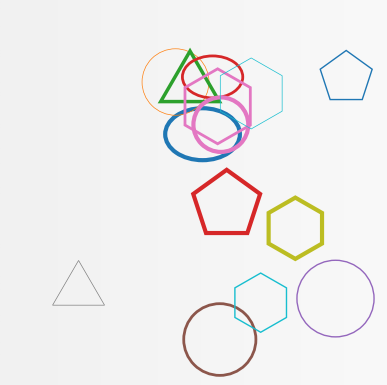[{"shape": "pentagon", "thickness": 1, "radius": 0.35, "center": [0.893, 0.798]}, {"shape": "oval", "thickness": 3, "radius": 0.48, "center": [0.523, 0.651]}, {"shape": "circle", "thickness": 0.5, "radius": 0.43, "center": [0.453, 0.787]}, {"shape": "triangle", "thickness": 2.5, "radius": 0.44, "center": [0.49, 0.78]}, {"shape": "oval", "thickness": 2, "radius": 0.39, "center": [0.549, 0.8]}, {"shape": "pentagon", "thickness": 3, "radius": 0.45, "center": [0.585, 0.468]}, {"shape": "circle", "thickness": 1, "radius": 0.5, "center": [0.866, 0.224]}, {"shape": "circle", "thickness": 2, "radius": 0.47, "center": [0.567, 0.118]}, {"shape": "circle", "thickness": 3, "radius": 0.35, "center": [0.57, 0.676]}, {"shape": "hexagon", "thickness": 2, "radius": 0.49, "center": [0.562, 0.724]}, {"shape": "triangle", "thickness": 0.5, "radius": 0.39, "center": [0.203, 0.246]}, {"shape": "hexagon", "thickness": 3, "radius": 0.4, "center": [0.762, 0.407]}, {"shape": "hexagon", "thickness": 1, "radius": 0.38, "center": [0.673, 0.214]}, {"shape": "hexagon", "thickness": 0.5, "radius": 0.46, "center": [0.648, 0.757]}]